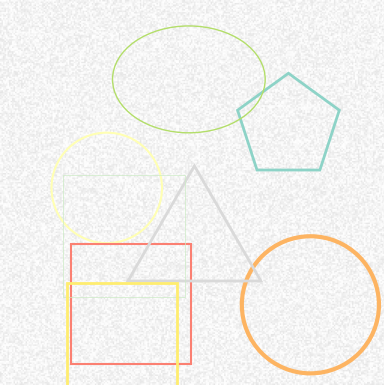[{"shape": "pentagon", "thickness": 2, "radius": 0.69, "center": [0.749, 0.671]}, {"shape": "circle", "thickness": 1.5, "radius": 0.72, "center": [0.277, 0.512]}, {"shape": "square", "thickness": 1.5, "radius": 0.78, "center": [0.341, 0.211]}, {"shape": "circle", "thickness": 3, "radius": 0.89, "center": [0.806, 0.208]}, {"shape": "oval", "thickness": 1, "radius": 0.99, "center": [0.491, 0.794]}, {"shape": "triangle", "thickness": 2, "radius": 1.0, "center": [0.505, 0.37]}, {"shape": "square", "thickness": 0.5, "radius": 0.79, "center": [0.321, 0.388]}, {"shape": "square", "thickness": 2, "radius": 0.72, "center": [0.318, 0.122]}]